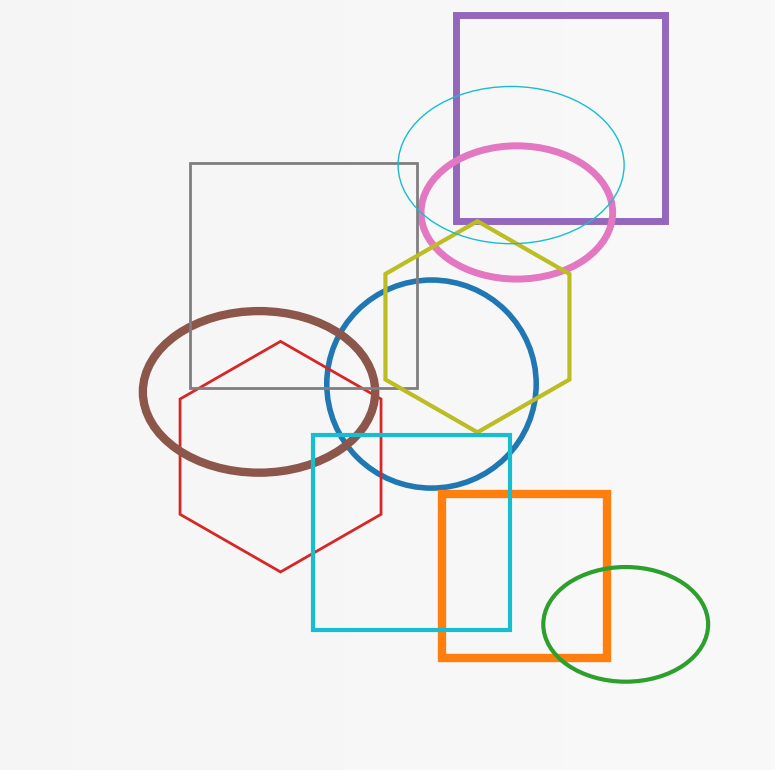[{"shape": "circle", "thickness": 2, "radius": 0.68, "center": [0.557, 0.501]}, {"shape": "square", "thickness": 3, "radius": 0.53, "center": [0.677, 0.252]}, {"shape": "oval", "thickness": 1.5, "radius": 0.53, "center": [0.807, 0.189]}, {"shape": "hexagon", "thickness": 1, "radius": 0.75, "center": [0.362, 0.407]}, {"shape": "square", "thickness": 2.5, "radius": 0.67, "center": [0.723, 0.847]}, {"shape": "oval", "thickness": 3, "radius": 0.75, "center": [0.334, 0.491]}, {"shape": "oval", "thickness": 2.5, "radius": 0.62, "center": [0.667, 0.724]}, {"shape": "square", "thickness": 1, "radius": 0.73, "center": [0.391, 0.642]}, {"shape": "hexagon", "thickness": 1.5, "radius": 0.69, "center": [0.616, 0.576]}, {"shape": "oval", "thickness": 0.5, "radius": 0.73, "center": [0.659, 0.786]}, {"shape": "square", "thickness": 1.5, "radius": 0.64, "center": [0.531, 0.308]}]